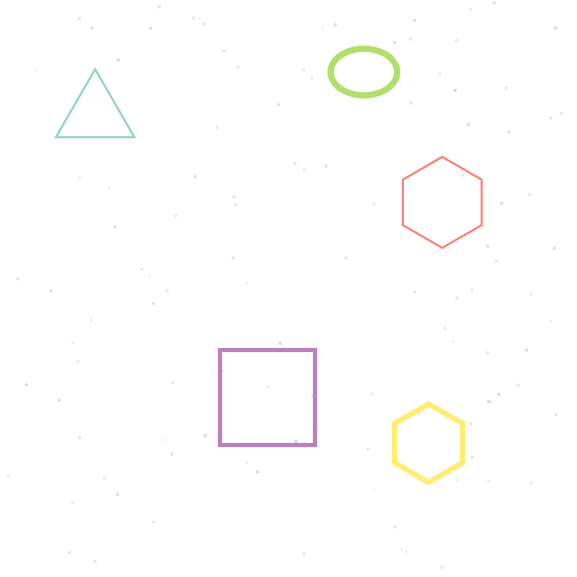[{"shape": "triangle", "thickness": 1, "radius": 0.39, "center": [0.165, 0.801]}, {"shape": "hexagon", "thickness": 1, "radius": 0.39, "center": [0.766, 0.649]}, {"shape": "oval", "thickness": 3, "radius": 0.29, "center": [0.63, 0.874]}, {"shape": "square", "thickness": 2, "radius": 0.41, "center": [0.463, 0.311]}, {"shape": "hexagon", "thickness": 2.5, "radius": 0.34, "center": [0.742, 0.232]}]